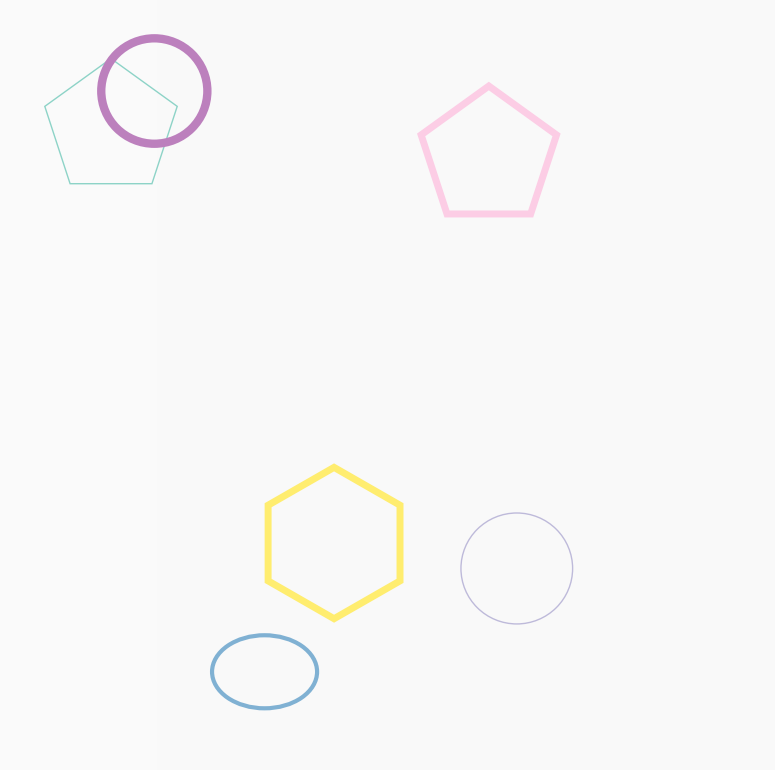[{"shape": "pentagon", "thickness": 0.5, "radius": 0.45, "center": [0.143, 0.834]}, {"shape": "circle", "thickness": 0.5, "radius": 0.36, "center": [0.667, 0.262]}, {"shape": "oval", "thickness": 1.5, "radius": 0.34, "center": [0.341, 0.128]}, {"shape": "pentagon", "thickness": 2.5, "radius": 0.46, "center": [0.631, 0.796]}, {"shape": "circle", "thickness": 3, "radius": 0.34, "center": [0.199, 0.882]}, {"shape": "hexagon", "thickness": 2.5, "radius": 0.49, "center": [0.431, 0.295]}]